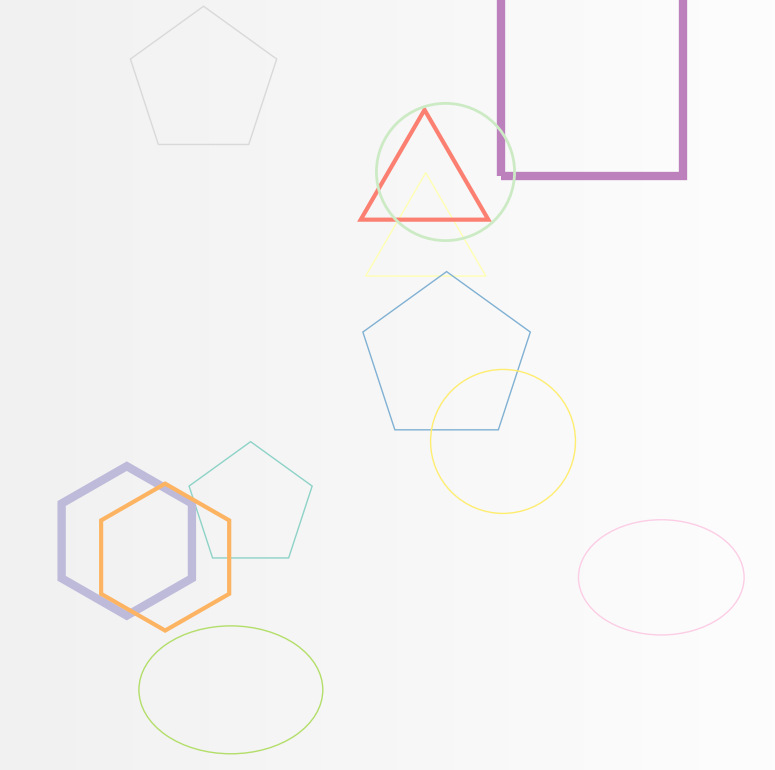[{"shape": "pentagon", "thickness": 0.5, "radius": 0.42, "center": [0.323, 0.343]}, {"shape": "triangle", "thickness": 0.5, "radius": 0.45, "center": [0.549, 0.686]}, {"shape": "hexagon", "thickness": 3, "radius": 0.49, "center": [0.164, 0.298]}, {"shape": "triangle", "thickness": 1.5, "radius": 0.48, "center": [0.548, 0.762]}, {"shape": "pentagon", "thickness": 0.5, "radius": 0.57, "center": [0.576, 0.534]}, {"shape": "hexagon", "thickness": 1.5, "radius": 0.48, "center": [0.213, 0.276]}, {"shape": "oval", "thickness": 0.5, "radius": 0.59, "center": [0.298, 0.104]}, {"shape": "oval", "thickness": 0.5, "radius": 0.53, "center": [0.853, 0.25]}, {"shape": "pentagon", "thickness": 0.5, "radius": 0.5, "center": [0.263, 0.893]}, {"shape": "square", "thickness": 3, "radius": 0.59, "center": [0.764, 0.888]}, {"shape": "circle", "thickness": 1, "radius": 0.45, "center": [0.575, 0.777]}, {"shape": "circle", "thickness": 0.5, "radius": 0.47, "center": [0.649, 0.427]}]